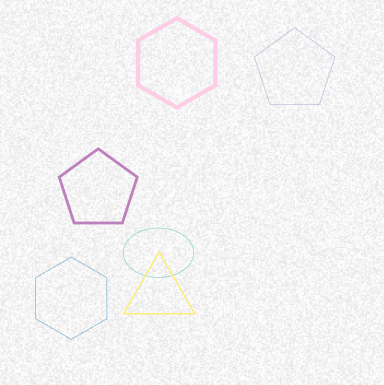[{"shape": "oval", "thickness": 0.5, "radius": 0.46, "center": [0.412, 0.344]}, {"shape": "pentagon", "thickness": 0.5, "radius": 0.55, "center": [0.765, 0.818]}, {"shape": "hexagon", "thickness": 0.5, "radius": 0.53, "center": [0.185, 0.225]}, {"shape": "hexagon", "thickness": 3, "radius": 0.58, "center": [0.459, 0.837]}, {"shape": "pentagon", "thickness": 2, "radius": 0.53, "center": [0.255, 0.507]}, {"shape": "triangle", "thickness": 1, "radius": 0.53, "center": [0.413, 0.238]}]